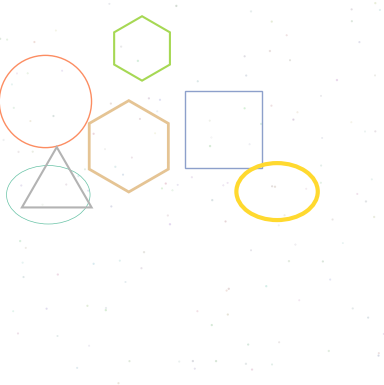[{"shape": "oval", "thickness": 0.5, "radius": 0.54, "center": [0.125, 0.494]}, {"shape": "circle", "thickness": 1, "radius": 0.6, "center": [0.118, 0.736]}, {"shape": "square", "thickness": 1, "radius": 0.5, "center": [0.58, 0.663]}, {"shape": "hexagon", "thickness": 1.5, "radius": 0.42, "center": [0.369, 0.874]}, {"shape": "oval", "thickness": 3, "radius": 0.53, "center": [0.72, 0.502]}, {"shape": "hexagon", "thickness": 2, "radius": 0.59, "center": [0.334, 0.62]}, {"shape": "triangle", "thickness": 1.5, "radius": 0.52, "center": [0.147, 0.513]}]